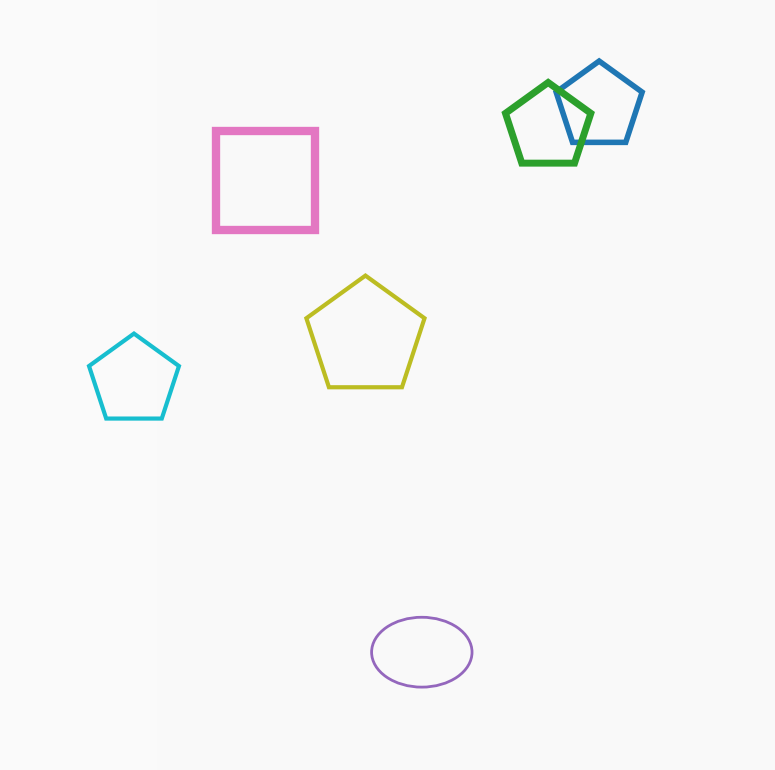[{"shape": "pentagon", "thickness": 2, "radius": 0.29, "center": [0.773, 0.862]}, {"shape": "pentagon", "thickness": 2.5, "radius": 0.29, "center": [0.707, 0.835]}, {"shape": "oval", "thickness": 1, "radius": 0.32, "center": [0.544, 0.153]}, {"shape": "square", "thickness": 3, "radius": 0.32, "center": [0.343, 0.765]}, {"shape": "pentagon", "thickness": 1.5, "radius": 0.4, "center": [0.472, 0.562]}, {"shape": "pentagon", "thickness": 1.5, "radius": 0.31, "center": [0.173, 0.506]}]